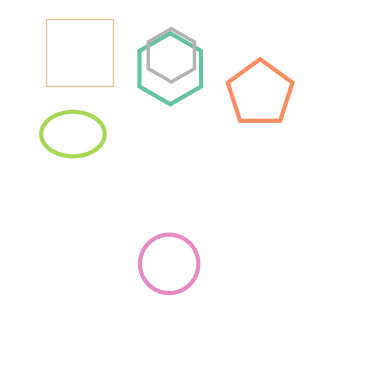[{"shape": "hexagon", "thickness": 3, "radius": 0.46, "center": [0.442, 0.821]}, {"shape": "pentagon", "thickness": 3, "radius": 0.44, "center": [0.676, 0.758]}, {"shape": "circle", "thickness": 3, "radius": 0.38, "center": [0.439, 0.315]}, {"shape": "oval", "thickness": 3, "radius": 0.41, "center": [0.19, 0.652]}, {"shape": "square", "thickness": 1, "radius": 0.44, "center": [0.206, 0.863]}, {"shape": "hexagon", "thickness": 2.5, "radius": 0.35, "center": [0.445, 0.856]}]